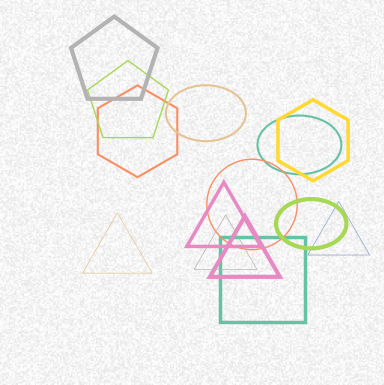[{"shape": "square", "thickness": 2.5, "radius": 0.55, "center": [0.682, 0.274]}, {"shape": "oval", "thickness": 1.5, "radius": 0.54, "center": [0.778, 0.624]}, {"shape": "hexagon", "thickness": 1.5, "radius": 0.6, "center": [0.357, 0.659]}, {"shape": "circle", "thickness": 1, "radius": 0.59, "center": [0.655, 0.469]}, {"shape": "triangle", "thickness": 0.5, "radius": 0.46, "center": [0.88, 0.384]}, {"shape": "triangle", "thickness": 2.5, "radius": 0.56, "center": [0.581, 0.415]}, {"shape": "triangle", "thickness": 3, "radius": 0.52, "center": [0.636, 0.333]}, {"shape": "oval", "thickness": 3, "radius": 0.46, "center": [0.808, 0.419]}, {"shape": "pentagon", "thickness": 1, "radius": 0.55, "center": [0.332, 0.732]}, {"shape": "hexagon", "thickness": 2.5, "radius": 0.53, "center": [0.813, 0.636]}, {"shape": "oval", "thickness": 1.5, "radius": 0.52, "center": [0.535, 0.706]}, {"shape": "triangle", "thickness": 0.5, "radius": 0.52, "center": [0.305, 0.343]}, {"shape": "triangle", "thickness": 0.5, "radius": 0.47, "center": [0.586, 0.347]}, {"shape": "pentagon", "thickness": 3, "radius": 0.59, "center": [0.297, 0.839]}]